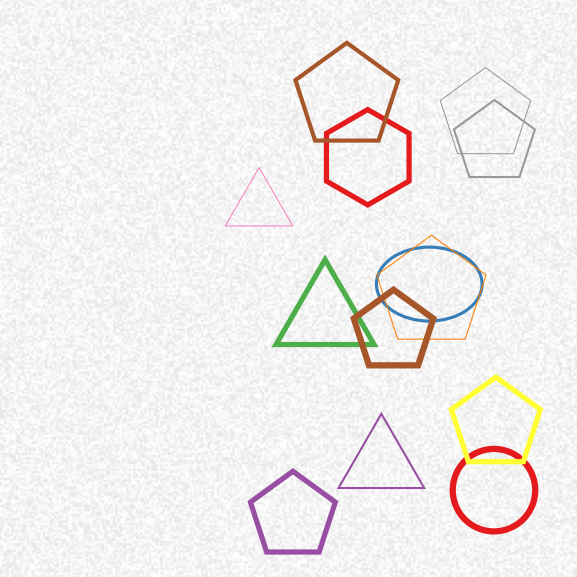[{"shape": "hexagon", "thickness": 2.5, "radius": 0.41, "center": [0.637, 0.727]}, {"shape": "circle", "thickness": 3, "radius": 0.36, "center": [0.855, 0.15]}, {"shape": "oval", "thickness": 1.5, "radius": 0.46, "center": [0.743, 0.507]}, {"shape": "triangle", "thickness": 2.5, "radius": 0.49, "center": [0.563, 0.452]}, {"shape": "pentagon", "thickness": 2.5, "radius": 0.39, "center": [0.507, 0.106]}, {"shape": "triangle", "thickness": 1, "radius": 0.43, "center": [0.66, 0.197]}, {"shape": "pentagon", "thickness": 0.5, "radius": 0.5, "center": [0.747, 0.492]}, {"shape": "pentagon", "thickness": 2.5, "radius": 0.4, "center": [0.859, 0.265]}, {"shape": "pentagon", "thickness": 3, "radius": 0.36, "center": [0.681, 0.425]}, {"shape": "pentagon", "thickness": 2, "radius": 0.47, "center": [0.601, 0.831]}, {"shape": "triangle", "thickness": 0.5, "radius": 0.34, "center": [0.449, 0.642]}, {"shape": "pentagon", "thickness": 0.5, "radius": 0.41, "center": [0.841, 0.8]}, {"shape": "pentagon", "thickness": 1, "radius": 0.37, "center": [0.856, 0.752]}]